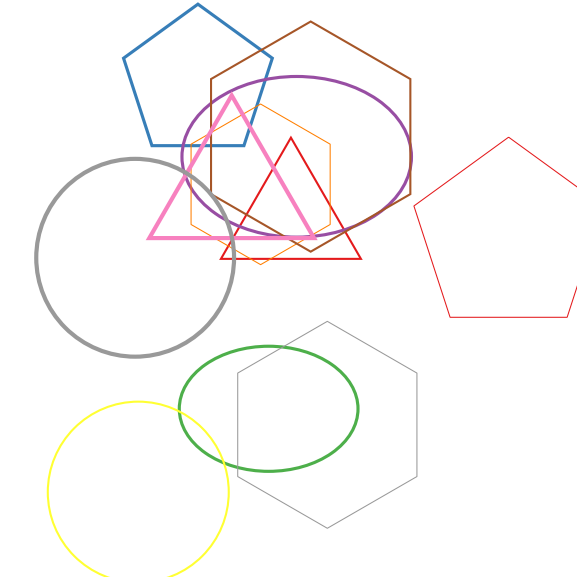[{"shape": "triangle", "thickness": 1, "radius": 0.7, "center": [0.504, 0.621]}, {"shape": "pentagon", "thickness": 0.5, "radius": 0.86, "center": [0.881, 0.589]}, {"shape": "pentagon", "thickness": 1.5, "radius": 0.68, "center": [0.343, 0.856]}, {"shape": "oval", "thickness": 1.5, "radius": 0.77, "center": [0.465, 0.291]}, {"shape": "oval", "thickness": 1.5, "radius": 0.99, "center": [0.514, 0.728]}, {"shape": "hexagon", "thickness": 0.5, "radius": 0.7, "center": [0.451, 0.68]}, {"shape": "circle", "thickness": 1, "radius": 0.78, "center": [0.239, 0.147]}, {"shape": "hexagon", "thickness": 1, "radius": 1.0, "center": [0.538, 0.763]}, {"shape": "triangle", "thickness": 2, "radius": 0.82, "center": [0.401, 0.669]}, {"shape": "circle", "thickness": 2, "radius": 0.86, "center": [0.234, 0.553]}, {"shape": "hexagon", "thickness": 0.5, "radius": 0.9, "center": [0.567, 0.264]}]